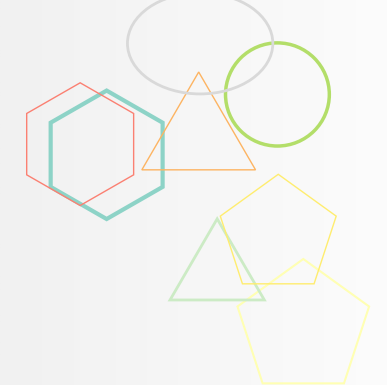[{"shape": "hexagon", "thickness": 3, "radius": 0.83, "center": [0.275, 0.598]}, {"shape": "pentagon", "thickness": 1.5, "radius": 0.89, "center": [0.783, 0.149]}, {"shape": "hexagon", "thickness": 1, "radius": 0.8, "center": [0.207, 0.626]}, {"shape": "triangle", "thickness": 1, "radius": 0.85, "center": [0.513, 0.644]}, {"shape": "circle", "thickness": 2.5, "radius": 0.67, "center": [0.716, 0.755]}, {"shape": "oval", "thickness": 2, "radius": 0.94, "center": [0.516, 0.887]}, {"shape": "triangle", "thickness": 2, "radius": 0.7, "center": [0.56, 0.291]}, {"shape": "pentagon", "thickness": 1, "radius": 0.79, "center": [0.718, 0.39]}]